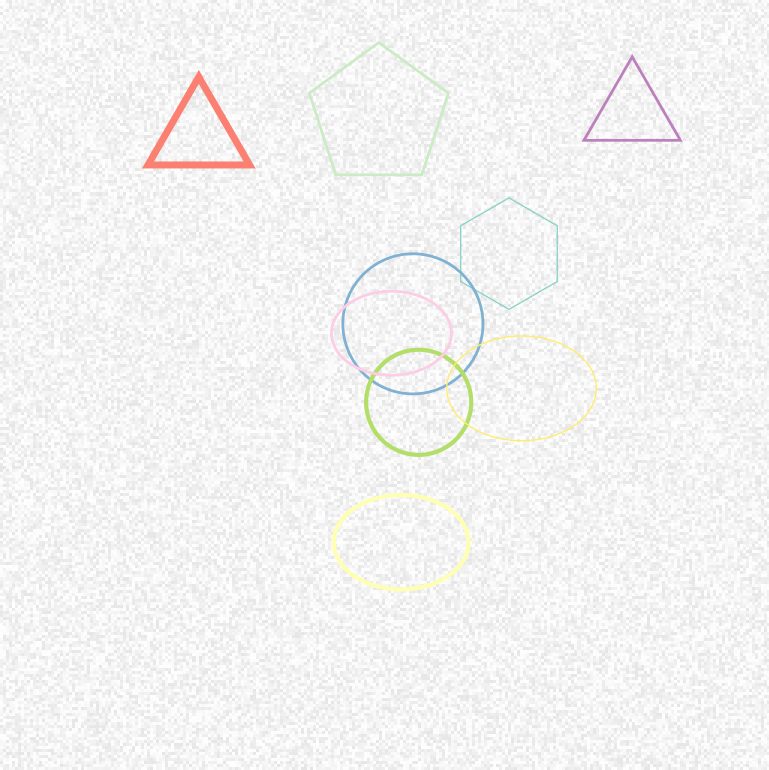[{"shape": "hexagon", "thickness": 0.5, "radius": 0.36, "center": [0.661, 0.671]}, {"shape": "oval", "thickness": 1.5, "radius": 0.44, "center": [0.521, 0.296]}, {"shape": "triangle", "thickness": 2.5, "radius": 0.38, "center": [0.258, 0.824]}, {"shape": "circle", "thickness": 1, "radius": 0.46, "center": [0.536, 0.579]}, {"shape": "circle", "thickness": 1.5, "radius": 0.34, "center": [0.544, 0.478]}, {"shape": "oval", "thickness": 1, "radius": 0.39, "center": [0.508, 0.567]}, {"shape": "triangle", "thickness": 1, "radius": 0.36, "center": [0.821, 0.854]}, {"shape": "pentagon", "thickness": 1, "radius": 0.47, "center": [0.492, 0.85]}, {"shape": "oval", "thickness": 0.5, "radius": 0.49, "center": [0.677, 0.496]}]